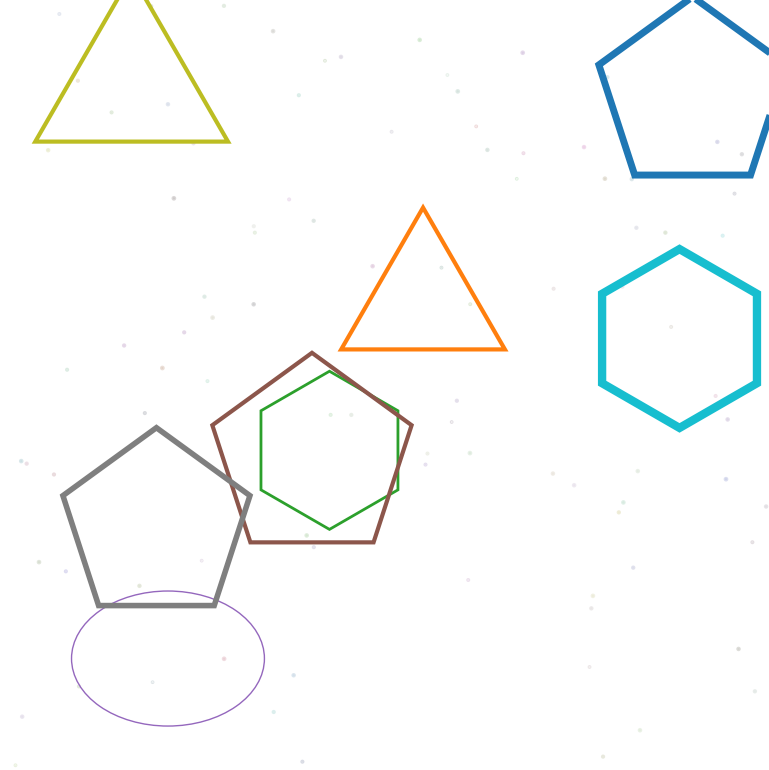[{"shape": "pentagon", "thickness": 2.5, "radius": 0.64, "center": [0.899, 0.876]}, {"shape": "triangle", "thickness": 1.5, "radius": 0.61, "center": [0.549, 0.608]}, {"shape": "hexagon", "thickness": 1, "radius": 0.51, "center": [0.428, 0.415]}, {"shape": "oval", "thickness": 0.5, "radius": 0.63, "center": [0.218, 0.145]}, {"shape": "pentagon", "thickness": 1.5, "radius": 0.68, "center": [0.405, 0.406]}, {"shape": "pentagon", "thickness": 2, "radius": 0.64, "center": [0.203, 0.317]}, {"shape": "triangle", "thickness": 1.5, "radius": 0.72, "center": [0.171, 0.888]}, {"shape": "hexagon", "thickness": 3, "radius": 0.58, "center": [0.883, 0.56]}]